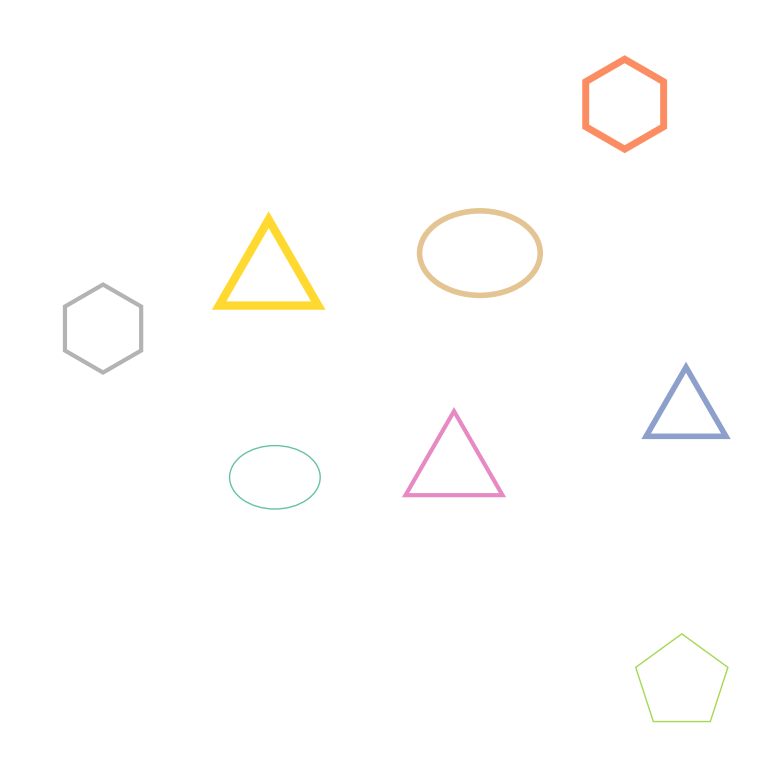[{"shape": "oval", "thickness": 0.5, "radius": 0.29, "center": [0.357, 0.38]}, {"shape": "hexagon", "thickness": 2.5, "radius": 0.29, "center": [0.811, 0.865]}, {"shape": "triangle", "thickness": 2, "radius": 0.3, "center": [0.891, 0.463]}, {"shape": "triangle", "thickness": 1.5, "radius": 0.36, "center": [0.59, 0.393]}, {"shape": "pentagon", "thickness": 0.5, "radius": 0.31, "center": [0.885, 0.114]}, {"shape": "triangle", "thickness": 3, "radius": 0.37, "center": [0.349, 0.64]}, {"shape": "oval", "thickness": 2, "radius": 0.39, "center": [0.623, 0.671]}, {"shape": "hexagon", "thickness": 1.5, "radius": 0.29, "center": [0.134, 0.573]}]